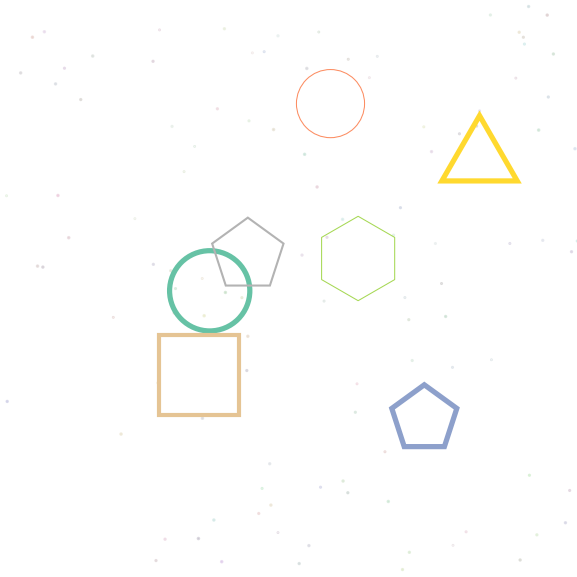[{"shape": "circle", "thickness": 2.5, "radius": 0.35, "center": [0.363, 0.496]}, {"shape": "circle", "thickness": 0.5, "radius": 0.29, "center": [0.572, 0.82]}, {"shape": "pentagon", "thickness": 2.5, "radius": 0.3, "center": [0.735, 0.274]}, {"shape": "hexagon", "thickness": 0.5, "radius": 0.37, "center": [0.62, 0.552]}, {"shape": "triangle", "thickness": 2.5, "radius": 0.38, "center": [0.83, 0.724]}, {"shape": "square", "thickness": 2, "radius": 0.34, "center": [0.344, 0.35]}, {"shape": "pentagon", "thickness": 1, "radius": 0.33, "center": [0.429, 0.557]}]